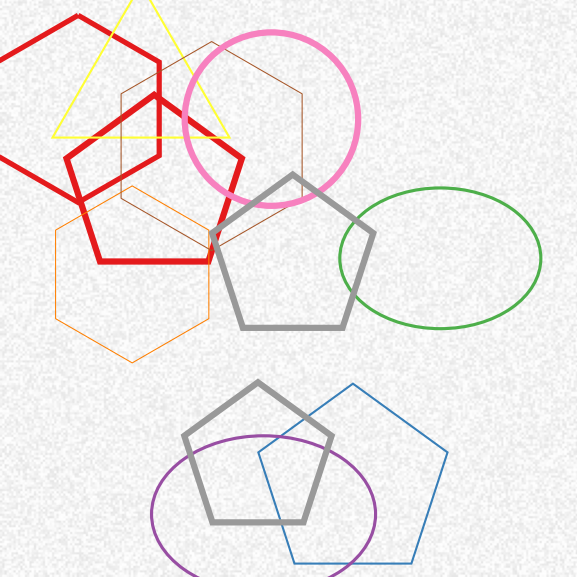[{"shape": "pentagon", "thickness": 3, "radius": 0.8, "center": [0.267, 0.675]}, {"shape": "hexagon", "thickness": 2.5, "radius": 0.81, "center": [0.135, 0.811]}, {"shape": "pentagon", "thickness": 1, "radius": 0.86, "center": [0.611, 0.163]}, {"shape": "oval", "thickness": 1.5, "radius": 0.87, "center": [0.762, 0.552]}, {"shape": "oval", "thickness": 1.5, "radius": 0.97, "center": [0.456, 0.109]}, {"shape": "hexagon", "thickness": 0.5, "radius": 0.77, "center": [0.229, 0.524]}, {"shape": "triangle", "thickness": 1, "radius": 0.88, "center": [0.244, 0.849]}, {"shape": "hexagon", "thickness": 0.5, "radius": 0.9, "center": [0.366, 0.746]}, {"shape": "circle", "thickness": 3, "radius": 0.75, "center": [0.47, 0.793]}, {"shape": "pentagon", "thickness": 3, "radius": 0.67, "center": [0.447, 0.203]}, {"shape": "pentagon", "thickness": 3, "radius": 0.73, "center": [0.507, 0.55]}]